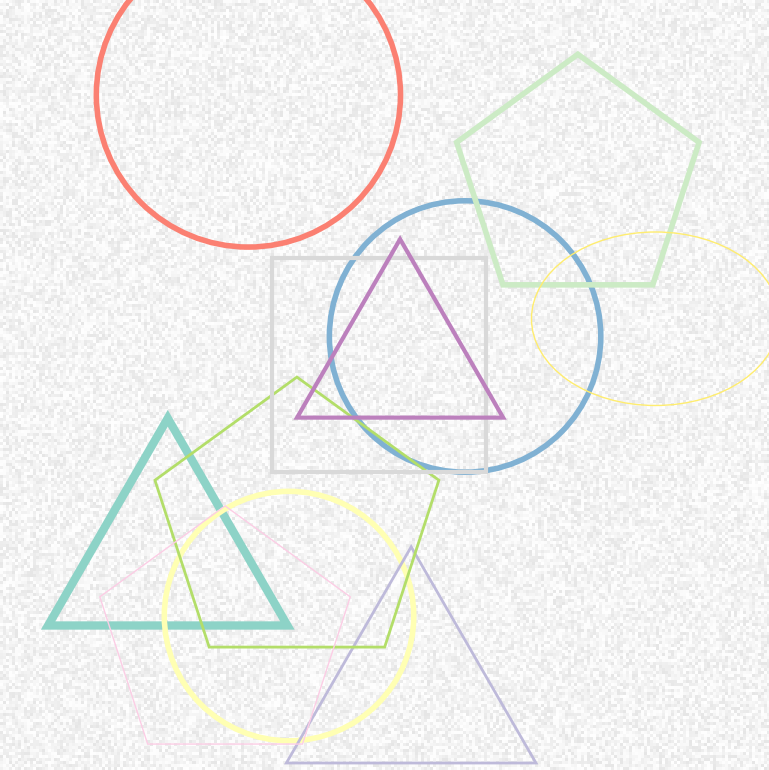[{"shape": "triangle", "thickness": 3, "radius": 0.9, "center": [0.218, 0.277]}, {"shape": "circle", "thickness": 2, "radius": 0.81, "center": [0.375, 0.2]}, {"shape": "triangle", "thickness": 1, "radius": 0.94, "center": [0.534, 0.103]}, {"shape": "circle", "thickness": 2, "radius": 0.99, "center": [0.323, 0.877]}, {"shape": "circle", "thickness": 2, "radius": 0.88, "center": [0.604, 0.563]}, {"shape": "pentagon", "thickness": 1, "radius": 0.97, "center": [0.386, 0.316]}, {"shape": "pentagon", "thickness": 0.5, "radius": 0.85, "center": [0.292, 0.172]}, {"shape": "square", "thickness": 1.5, "radius": 0.69, "center": [0.492, 0.526]}, {"shape": "triangle", "thickness": 1.5, "radius": 0.77, "center": [0.52, 0.535]}, {"shape": "pentagon", "thickness": 2, "radius": 0.83, "center": [0.75, 0.764]}, {"shape": "oval", "thickness": 0.5, "radius": 0.8, "center": [0.851, 0.586]}]